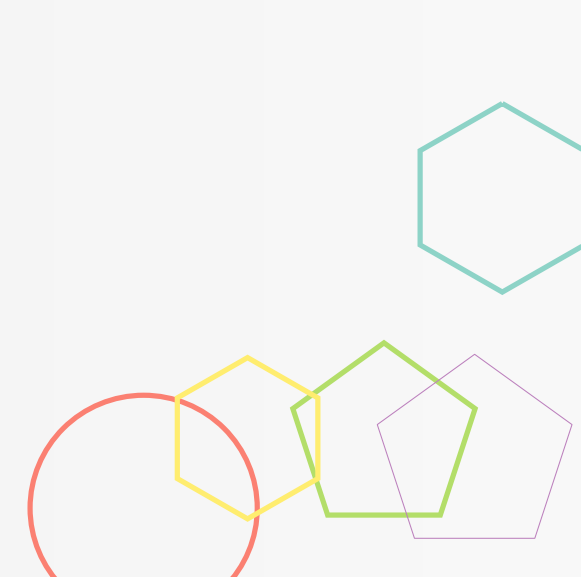[{"shape": "hexagon", "thickness": 2.5, "radius": 0.82, "center": [0.864, 0.657]}, {"shape": "circle", "thickness": 2.5, "radius": 0.98, "center": [0.247, 0.119]}, {"shape": "pentagon", "thickness": 2.5, "radius": 0.82, "center": [0.661, 0.241]}, {"shape": "pentagon", "thickness": 0.5, "radius": 0.88, "center": [0.817, 0.21]}, {"shape": "hexagon", "thickness": 2.5, "radius": 0.7, "center": [0.426, 0.24]}]